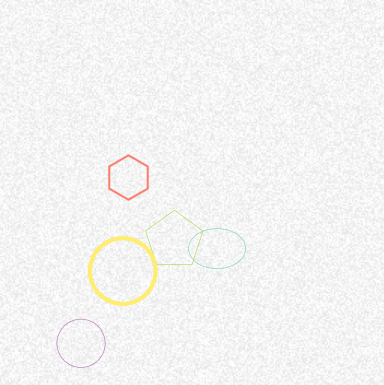[{"shape": "oval", "thickness": 0.5, "radius": 0.37, "center": [0.564, 0.354]}, {"shape": "hexagon", "thickness": 1.5, "radius": 0.29, "center": [0.334, 0.539]}, {"shape": "pentagon", "thickness": 0.5, "radius": 0.39, "center": [0.453, 0.376]}, {"shape": "circle", "thickness": 0.5, "radius": 0.31, "center": [0.21, 0.108]}, {"shape": "circle", "thickness": 3, "radius": 0.43, "center": [0.319, 0.296]}]